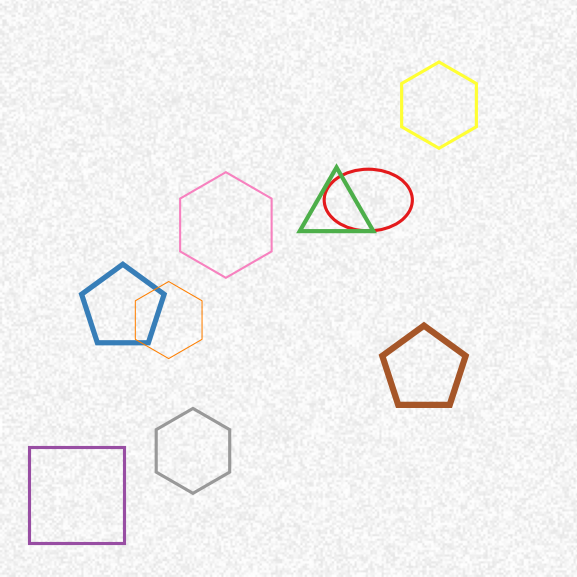[{"shape": "oval", "thickness": 1.5, "radius": 0.38, "center": [0.638, 0.653]}, {"shape": "pentagon", "thickness": 2.5, "radius": 0.38, "center": [0.213, 0.466]}, {"shape": "triangle", "thickness": 2, "radius": 0.37, "center": [0.583, 0.636]}, {"shape": "square", "thickness": 1.5, "radius": 0.41, "center": [0.133, 0.143]}, {"shape": "hexagon", "thickness": 0.5, "radius": 0.33, "center": [0.292, 0.445]}, {"shape": "hexagon", "thickness": 1.5, "radius": 0.37, "center": [0.76, 0.817]}, {"shape": "pentagon", "thickness": 3, "radius": 0.38, "center": [0.734, 0.359]}, {"shape": "hexagon", "thickness": 1, "radius": 0.46, "center": [0.391, 0.61]}, {"shape": "hexagon", "thickness": 1.5, "radius": 0.37, "center": [0.334, 0.218]}]